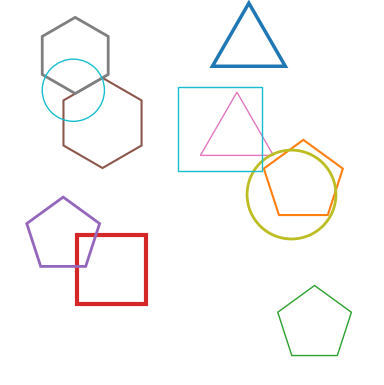[{"shape": "triangle", "thickness": 2.5, "radius": 0.55, "center": [0.646, 0.883]}, {"shape": "pentagon", "thickness": 1.5, "radius": 0.54, "center": [0.788, 0.529]}, {"shape": "pentagon", "thickness": 1, "radius": 0.5, "center": [0.817, 0.158]}, {"shape": "square", "thickness": 3, "radius": 0.45, "center": [0.29, 0.299]}, {"shape": "pentagon", "thickness": 2, "radius": 0.5, "center": [0.164, 0.389]}, {"shape": "hexagon", "thickness": 1.5, "radius": 0.59, "center": [0.266, 0.681]}, {"shape": "triangle", "thickness": 1, "radius": 0.55, "center": [0.615, 0.651]}, {"shape": "hexagon", "thickness": 2, "radius": 0.49, "center": [0.195, 0.856]}, {"shape": "circle", "thickness": 2, "radius": 0.58, "center": [0.757, 0.495]}, {"shape": "circle", "thickness": 1, "radius": 0.4, "center": [0.191, 0.766]}, {"shape": "square", "thickness": 1, "radius": 0.54, "center": [0.571, 0.664]}]